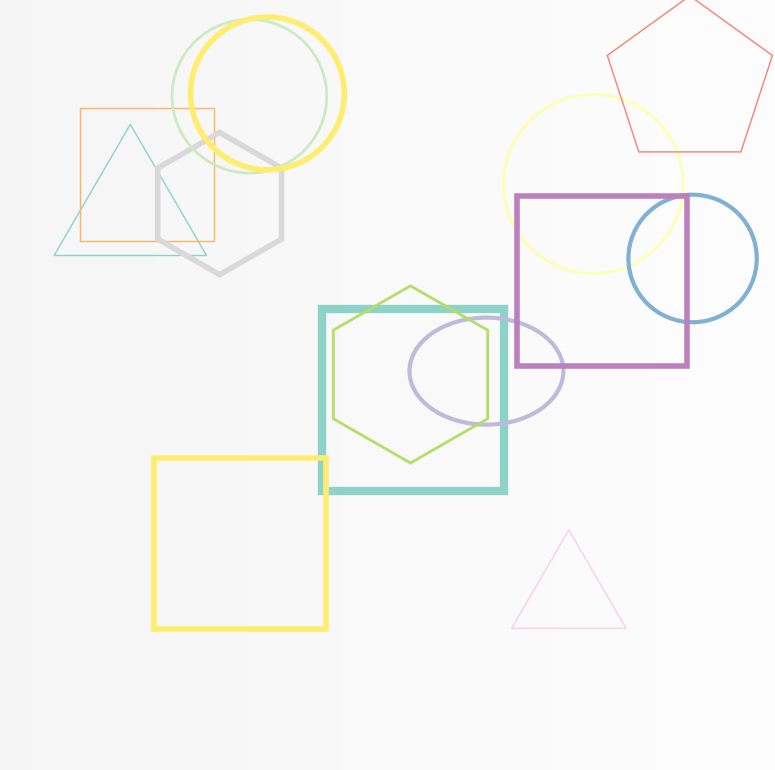[{"shape": "square", "thickness": 3, "radius": 0.59, "center": [0.533, 0.48]}, {"shape": "triangle", "thickness": 0.5, "radius": 0.57, "center": [0.168, 0.725]}, {"shape": "circle", "thickness": 1, "radius": 0.58, "center": [0.766, 0.761]}, {"shape": "oval", "thickness": 1.5, "radius": 0.5, "center": [0.628, 0.518]}, {"shape": "pentagon", "thickness": 0.5, "radius": 0.56, "center": [0.89, 0.893]}, {"shape": "circle", "thickness": 1.5, "radius": 0.41, "center": [0.894, 0.664]}, {"shape": "square", "thickness": 0.5, "radius": 0.43, "center": [0.19, 0.774]}, {"shape": "hexagon", "thickness": 1, "radius": 0.58, "center": [0.53, 0.514]}, {"shape": "triangle", "thickness": 0.5, "radius": 0.43, "center": [0.734, 0.227]}, {"shape": "hexagon", "thickness": 2, "radius": 0.46, "center": [0.283, 0.736]}, {"shape": "square", "thickness": 2, "radius": 0.55, "center": [0.777, 0.635]}, {"shape": "circle", "thickness": 1, "radius": 0.5, "center": [0.322, 0.875]}, {"shape": "circle", "thickness": 2, "radius": 0.5, "center": [0.345, 0.879]}, {"shape": "square", "thickness": 2, "radius": 0.56, "center": [0.309, 0.294]}]